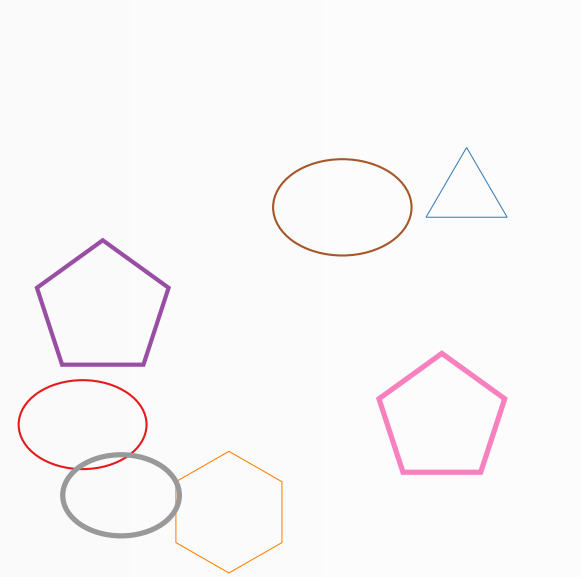[{"shape": "oval", "thickness": 1, "radius": 0.55, "center": [0.142, 0.264]}, {"shape": "triangle", "thickness": 0.5, "radius": 0.4, "center": [0.803, 0.663]}, {"shape": "pentagon", "thickness": 2, "radius": 0.6, "center": [0.177, 0.464]}, {"shape": "hexagon", "thickness": 0.5, "radius": 0.53, "center": [0.394, 0.112]}, {"shape": "oval", "thickness": 1, "radius": 0.6, "center": [0.589, 0.64]}, {"shape": "pentagon", "thickness": 2.5, "radius": 0.57, "center": [0.76, 0.273]}, {"shape": "oval", "thickness": 2.5, "radius": 0.5, "center": [0.208, 0.141]}]